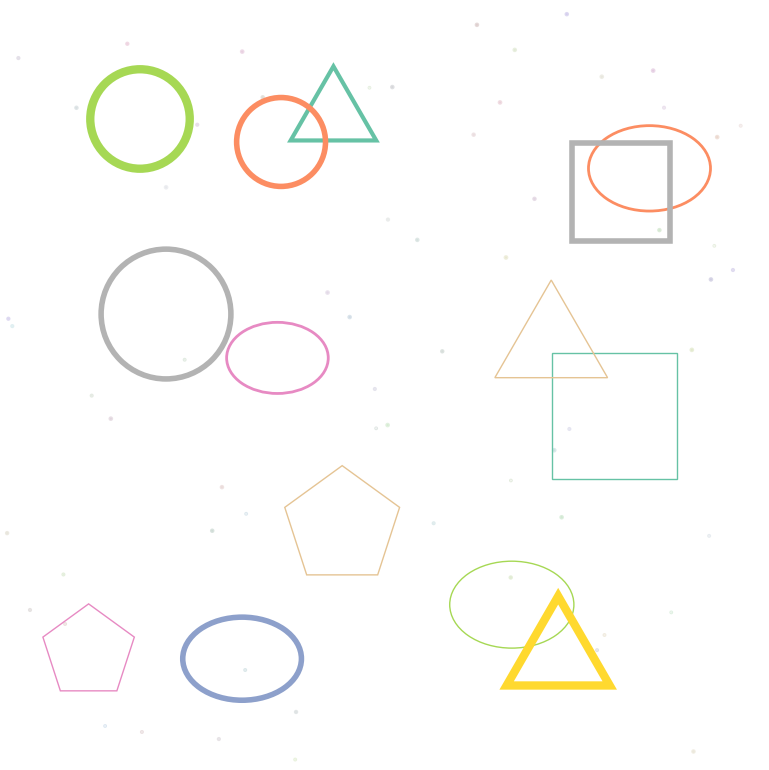[{"shape": "square", "thickness": 0.5, "radius": 0.41, "center": [0.798, 0.46]}, {"shape": "triangle", "thickness": 1.5, "radius": 0.32, "center": [0.433, 0.85]}, {"shape": "circle", "thickness": 2, "radius": 0.29, "center": [0.365, 0.816]}, {"shape": "oval", "thickness": 1, "radius": 0.4, "center": [0.843, 0.781]}, {"shape": "oval", "thickness": 2, "radius": 0.39, "center": [0.314, 0.145]}, {"shape": "pentagon", "thickness": 0.5, "radius": 0.31, "center": [0.115, 0.153]}, {"shape": "oval", "thickness": 1, "radius": 0.33, "center": [0.36, 0.535]}, {"shape": "circle", "thickness": 3, "radius": 0.32, "center": [0.182, 0.845]}, {"shape": "oval", "thickness": 0.5, "radius": 0.4, "center": [0.665, 0.215]}, {"shape": "triangle", "thickness": 3, "radius": 0.39, "center": [0.725, 0.148]}, {"shape": "pentagon", "thickness": 0.5, "radius": 0.39, "center": [0.444, 0.317]}, {"shape": "triangle", "thickness": 0.5, "radius": 0.42, "center": [0.716, 0.552]}, {"shape": "circle", "thickness": 2, "radius": 0.42, "center": [0.216, 0.592]}, {"shape": "square", "thickness": 2, "radius": 0.32, "center": [0.806, 0.75]}]